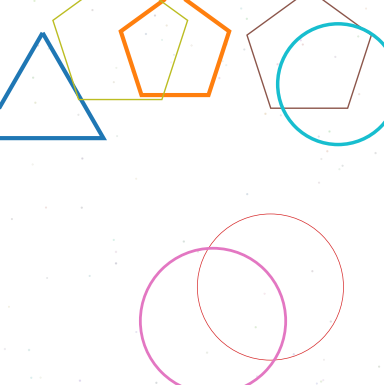[{"shape": "triangle", "thickness": 3, "radius": 0.91, "center": [0.111, 0.732]}, {"shape": "pentagon", "thickness": 3, "radius": 0.74, "center": [0.455, 0.873]}, {"shape": "circle", "thickness": 0.5, "radius": 0.95, "center": [0.702, 0.254]}, {"shape": "pentagon", "thickness": 1, "radius": 0.85, "center": [0.803, 0.856]}, {"shape": "circle", "thickness": 2, "radius": 0.94, "center": [0.553, 0.166]}, {"shape": "pentagon", "thickness": 1, "radius": 0.92, "center": [0.312, 0.89]}, {"shape": "circle", "thickness": 2.5, "radius": 0.78, "center": [0.878, 0.781]}]